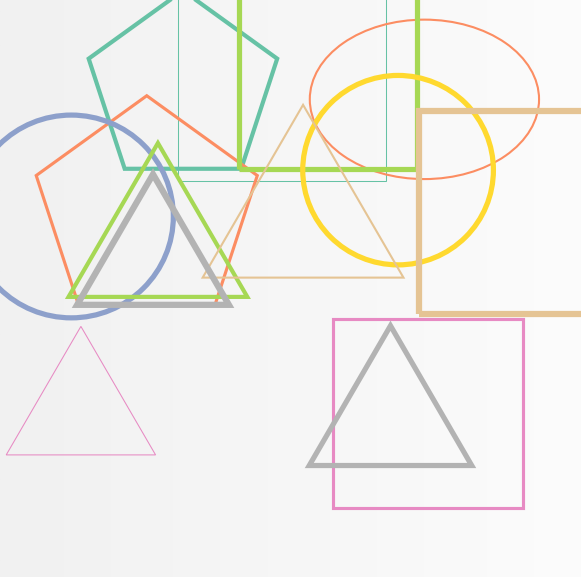[{"shape": "square", "thickness": 0.5, "radius": 0.9, "center": [0.485, 0.864]}, {"shape": "pentagon", "thickness": 2, "radius": 0.85, "center": [0.315, 0.845]}, {"shape": "oval", "thickness": 1, "radius": 0.99, "center": [0.73, 0.827]}, {"shape": "pentagon", "thickness": 1.5, "radius": 1.0, "center": [0.252, 0.633]}, {"shape": "circle", "thickness": 2.5, "radius": 0.88, "center": [0.123, 0.624]}, {"shape": "square", "thickness": 1.5, "radius": 0.82, "center": [0.736, 0.283]}, {"shape": "triangle", "thickness": 0.5, "radius": 0.74, "center": [0.139, 0.286]}, {"shape": "square", "thickness": 2.5, "radius": 0.77, "center": [0.564, 0.86]}, {"shape": "triangle", "thickness": 2, "radius": 0.89, "center": [0.272, 0.574]}, {"shape": "circle", "thickness": 2.5, "radius": 0.82, "center": [0.685, 0.704]}, {"shape": "square", "thickness": 3, "radius": 0.88, "center": [0.897, 0.632]}, {"shape": "triangle", "thickness": 1, "radius": 1.0, "center": [0.521, 0.618]}, {"shape": "triangle", "thickness": 2.5, "radius": 0.81, "center": [0.672, 0.274]}, {"shape": "triangle", "thickness": 3, "radius": 0.75, "center": [0.263, 0.547]}]